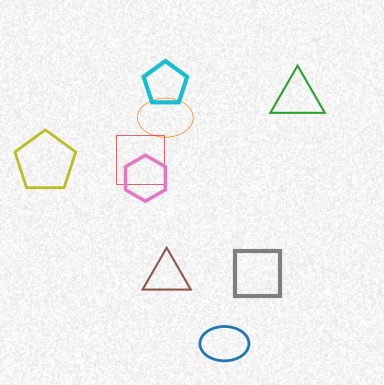[{"shape": "oval", "thickness": 2, "radius": 0.32, "center": [0.583, 0.107]}, {"shape": "oval", "thickness": 0.5, "radius": 0.36, "center": [0.429, 0.694]}, {"shape": "triangle", "thickness": 1.5, "radius": 0.41, "center": [0.773, 0.748]}, {"shape": "square", "thickness": 0.5, "radius": 0.32, "center": [0.364, 0.586]}, {"shape": "triangle", "thickness": 1.5, "radius": 0.36, "center": [0.433, 0.284]}, {"shape": "hexagon", "thickness": 2.5, "radius": 0.3, "center": [0.378, 0.537]}, {"shape": "square", "thickness": 3, "radius": 0.29, "center": [0.669, 0.289]}, {"shape": "pentagon", "thickness": 2, "radius": 0.42, "center": [0.118, 0.58]}, {"shape": "pentagon", "thickness": 3, "radius": 0.3, "center": [0.43, 0.782]}]